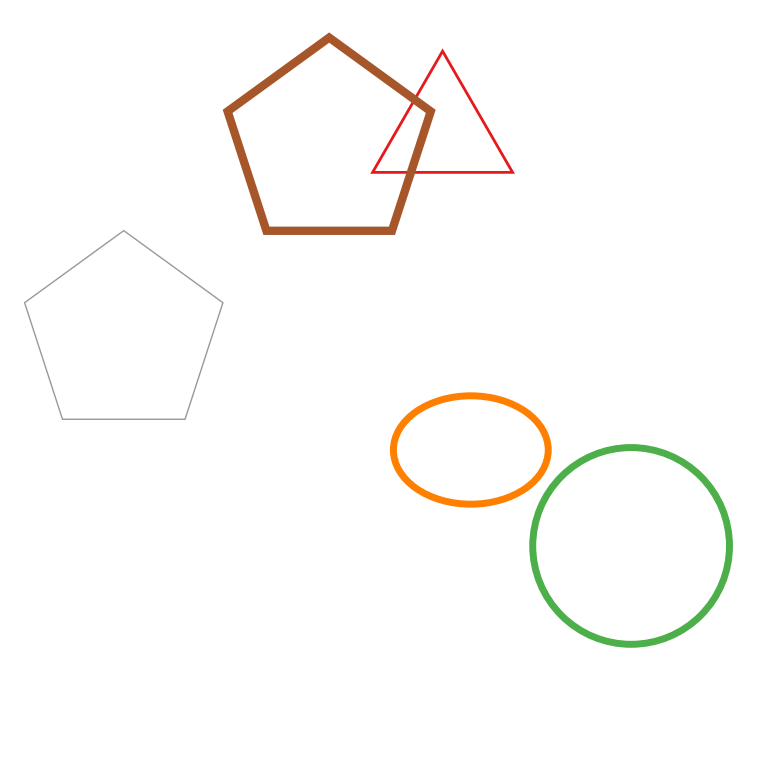[{"shape": "triangle", "thickness": 1, "radius": 0.52, "center": [0.575, 0.829]}, {"shape": "circle", "thickness": 2.5, "radius": 0.64, "center": [0.82, 0.291]}, {"shape": "oval", "thickness": 2.5, "radius": 0.5, "center": [0.611, 0.416]}, {"shape": "pentagon", "thickness": 3, "radius": 0.69, "center": [0.428, 0.812]}, {"shape": "pentagon", "thickness": 0.5, "radius": 0.68, "center": [0.161, 0.565]}]